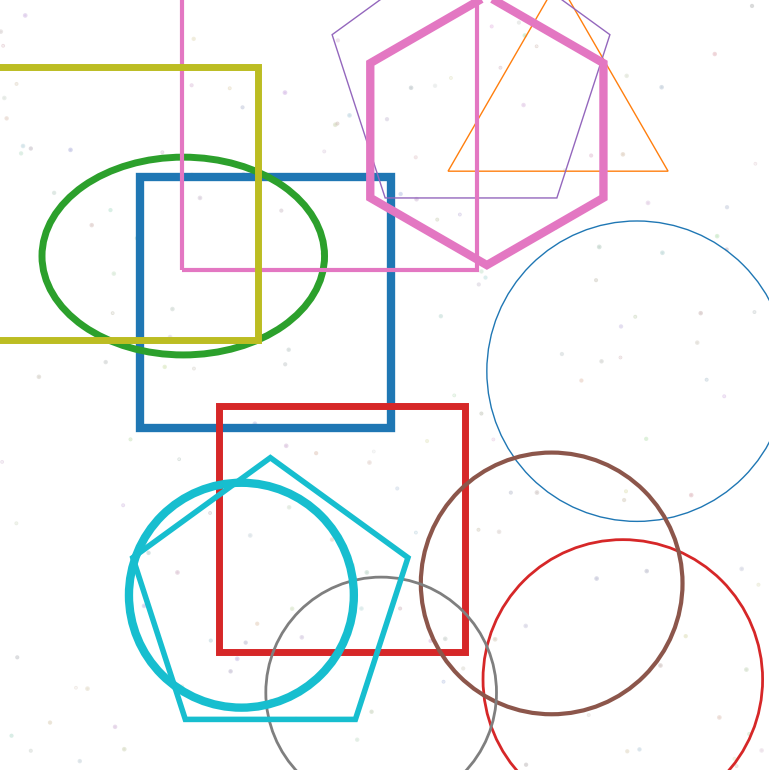[{"shape": "square", "thickness": 3, "radius": 0.82, "center": [0.345, 0.607]}, {"shape": "circle", "thickness": 0.5, "radius": 0.98, "center": [0.827, 0.518]}, {"shape": "triangle", "thickness": 0.5, "radius": 0.82, "center": [0.725, 0.86]}, {"shape": "oval", "thickness": 2.5, "radius": 0.92, "center": [0.238, 0.667]}, {"shape": "circle", "thickness": 1, "radius": 0.91, "center": [0.809, 0.118]}, {"shape": "square", "thickness": 2.5, "radius": 0.8, "center": [0.444, 0.313]}, {"shape": "pentagon", "thickness": 0.5, "radius": 0.95, "center": [0.612, 0.896]}, {"shape": "circle", "thickness": 1.5, "radius": 0.85, "center": [0.716, 0.242]}, {"shape": "square", "thickness": 1.5, "radius": 0.96, "center": [0.428, 0.842]}, {"shape": "hexagon", "thickness": 3, "radius": 0.87, "center": [0.632, 0.831]}, {"shape": "circle", "thickness": 1, "radius": 0.75, "center": [0.495, 0.101]}, {"shape": "square", "thickness": 2.5, "radius": 0.89, "center": [0.159, 0.735]}, {"shape": "pentagon", "thickness": 2, "radius": 0.94, "center": [0.351, 0.218]}, {"shape": "circle", "thickness": 3, "radius": 0.73, "center": [0.314, 0.227]}]